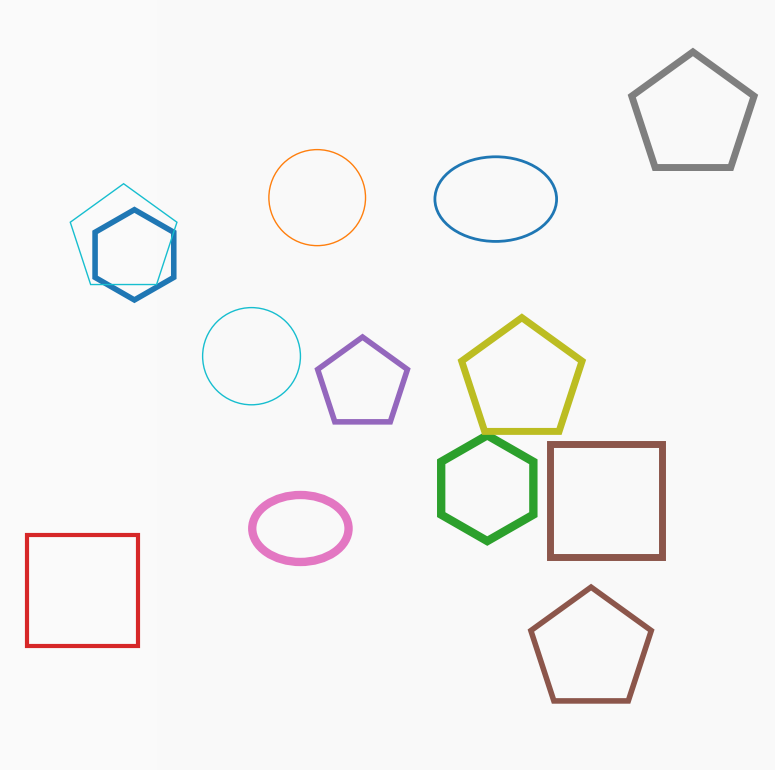[{"shape": "hexagon", "thickness": 2, "radius": 0.29, "center": [0.173, 0.669]}, {"shape": "oval", "thickness": 1, "radius": 0.39, "center": [0.64, 0.741]}, {"shape": "circle", "thickness": 0.5, "radius": 0.31, "center": [0.409, 0.743]}, {"shape": "hexagon", "thickness": 3, "radius": 0.34, "center": [0.629, 0.366]}, {"shape": "square", "thickness": 1.5, "radius": 0.36, "center": [0.107, 0.233]}, {"shape": "pentagon", "thickness": 2, "radius": 0.3, "center": [0.468, 0.501]}, {"shape": "square", "thickness": 2.5, "radius": 0.36, "center": [0.782, 0.35]}, {"shape": "pentagon", "thickness": 2, "radius": 0.41, "center": [0.763, 0.156]}, {"shape": "oval", "thickness": 3, "radius": 0.31, "center": [0.388, 0.314]}, {"shape": "pentagon", "thickness": 2.5, "radius": 0.41, "center": [0.894, 0.85]}, {"shape": "pentagon", "thickness": 2.5, "radius": 0.41, "center": [0.673, 0.506]}, {"shape": "pentagon", "thickness": 0.5, "radius": 0.36, "center": [0.159, 0.689]}, {"shape": "circle", "thickness": 0.5, "radius": 0.32, "center": [0.325, 0.537]}]